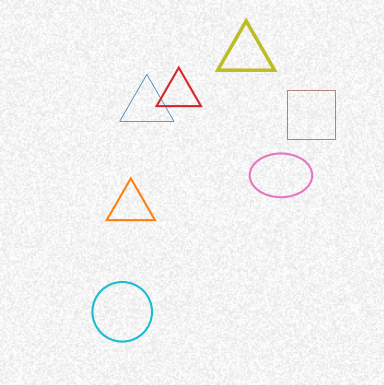[{"shape": "triangle", "thickness": 0.5, "radius": 0.41, "center": [0.381, 0.725]}, {"shape": "triangle", "thickness": 1.5, "radius": 0.36, "center": [0.34, 0.464]}, {"shape": "triangle", "thickness": 1.5, "radius": 0.33, "center": [0.464, 0.758]}, {"shape": "square", "thickness": 0.5, "radius": 0.32, "center": [0.807, 0.703]}, {"shape": "oval", "thickness": 1.5, "radius": 0.41, "center": [0.73, 0.545]}, {"shape": "triangle", "thickness": 2.5, "radius": 0.43, "center": [0.639, 0.86]}, {"shape": "circle", "thickness": 1.5, "radius": 0.39, "center": [0.318, 0.19]}]